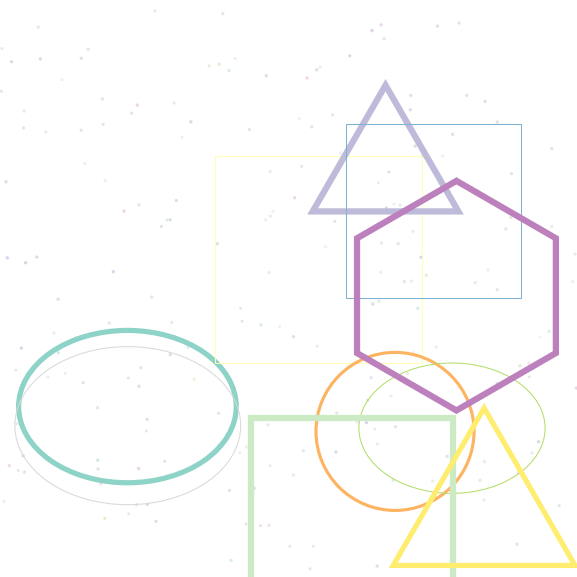[{"shape": "oval", "thickness": 2.5, "radius": 0.94, "center": [0.221, 0.295]}, {"shape": "square", "thickness": 0.5, "radius": 0.9, "center": [0.552, 0.549]}, {"shape": "triangle", "thickness": 3, "radius": 0.73, "center": [0.668, 0.706]}, {"shape": "square", "thickness": 0.5, "radius": 0.76, "center": [0.751, 0.634]}, {"shape": "circle", "thickness": 1.5, "radius": 0.68, "center": [0.684, 0.252]}, {"shape": "oval", "thickness": 0.5, "radius": 0.81, "center": [0.783, 0.258]}, {"shape": "oval", "thickness": 0.5, "radius": 0.98, "center": [0.221, 0.262]}, {"shape": "hexagon", "thickness": 3, "radius": 0.99, "center": [0.79, 0.487]}, {"shape": "square", "thickness": 3, "radius": 0.88, "center": [0.609, 0.1]}, {"shape": "triangle", "thickness": 2.5, "radius": 0.91, "center": [0.838, 0.111]}]